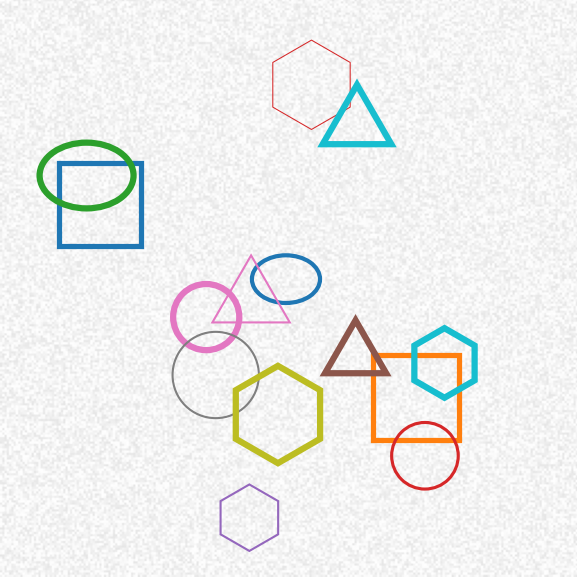[{"shape": "oval", "thickness": 2, "radius": 0.29, "center": [0.495, 0.516]}, {"shape": "square", "thickness": 2.5, "radius": 0.36, "center": [0.173, 0.646]}, {"shape": "square", "thickness": 2.5, "radius": 0.37, "center": [0.72, 0.311]}, {"shape": "oval", "thickness": 3, "radius": 0.41, "center": [0.15, 0.695]}, {"shape": "hexagon", "thickness": 0.5, "radius": 0.39, "center": [0.539, 0.852]}, {"shape": "circle", "thickness": 1.5, "radius": 0.29, "center": [0.736, 0.21]}, {"shape": "hexagon", "thickness": 1, "radius": 0.29, "center": [0.432, 0.103]}, {"shape": "triangle", "thickness": 3, "radius": 0.31, "center": [0.616, 0.383]}, {"shape": "triangle", "thickness": 1, "radius": 0.39, "center": [0.435, 0.48]}, {"shape": "circle", "thickness": 3, "radius": 0.29, "center": [0.357, 0.45]}, {"shape": "circle", "thickness": 1, "radius": 0.37, "center": [0.374, 0.35]}, {"shape": "hexagon", "thickness": 3, "radius": 0.42, "center": [0.481, 0.281]}, {"shape": "hexagon", "thickness": 3, "radius": 0.3, "center": [0.77, 0.371]}, {"shape": "triangle", "thickness": 3, "radius": 0.34, "center": [0.618, 0.784]}]